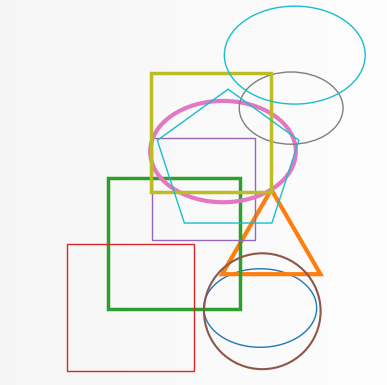[{"shape": "oval", "thickness": 1, "radius": 0.73, "center": [0.672, 0.2]}, {"shape": "triangle", "thickness": 3, "radius": 0.73, "center": [0.7, 0.361]}, {"shape": "square", "thickness": 2.5, "radius": 0.85, "center": [0.45, 0.368]}, {"shape": "square", "thickness": 1, "radius": 0.82, "center": [0.337, 0.201]}, {"shape": "square", "thickness": 1, "radius": 0.67, "center": [0.525, 0.509]}, {"shape": "circle", "thickness": 1.5, "radius": 0.75, "center": [0.677, 0.192]}, {"shape": "oval", "thickness": 3, "radius": 0.94, "center": [0.576, 0.606]}, {"shape": "oval", "thickness": 1, "radius": 0.67, "center": [0.751, 0.719]}, {"shape": "square", "thickness": 2.5, "radius": 0.78, "center": [0.545, 0.656]}, {"shape": "oval", "thickness": 1, "radius": 0.91, "center": [0.761, 0.857]}, {"shape": "pentagon", "thickness": 1, "radius": 0.96, "center": [0.589, 0.576]}]